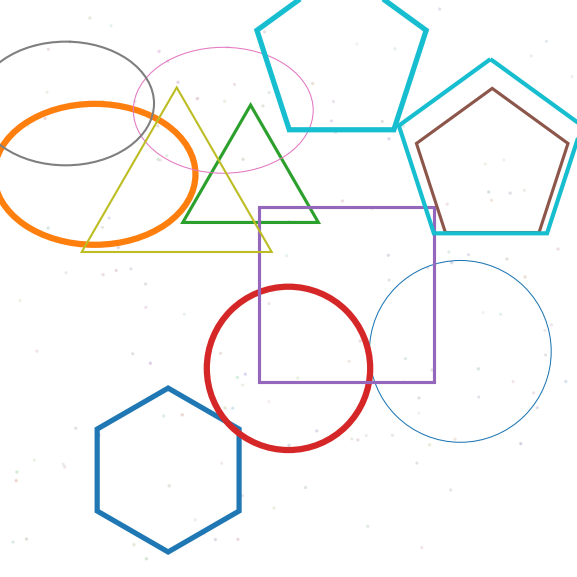[{"shape": "hexagon", "thickness": 2.5, "radius": 0.71, "center": [0.291, 0.185]}, {"shape": "circle", "thickness": 0.5, "radius": 0.79, "center": [0.797, 0.391]}, {"shape": "oval", "thickness": 3, "radius": 0.87, "center": [0.164, 0.697]}, {"shape": "triangle", "thickness": 1.5, "radius": 0.68, "center": [0.434, 0.682]}, {"shape": "circle", "thickness": 3, "radius": 0.71, "center": [0.5, 0.361]}, {"shape": "square", "thickness": 1.5, "radius": 0.76, "center": [0.6, 0.489]}, {"shape": "pentagon", "thickness": 1.5, "radius": 0.69, "center": [0.852, 0.708]}, {"shape": "oval", "thickness": 0.5, "radius": 0.78, "center": [0.387, 0.808]}, {"shape": "oval", "thickness": 1, "radius": 0.76, "center": [0.114, 0.82]}, {"shape": "triangle", "thickness": 1, "radius": 0.95, "center": [0.306, 0.658]}, {"shape": "pentagon", "thickness": 2.5, "radius": 0.77, "center": [0.591, 0.899]}, {"shape": "pentagon", "thickness": 2, "radius": 0.83, "center": [0.849, 0.73]}]